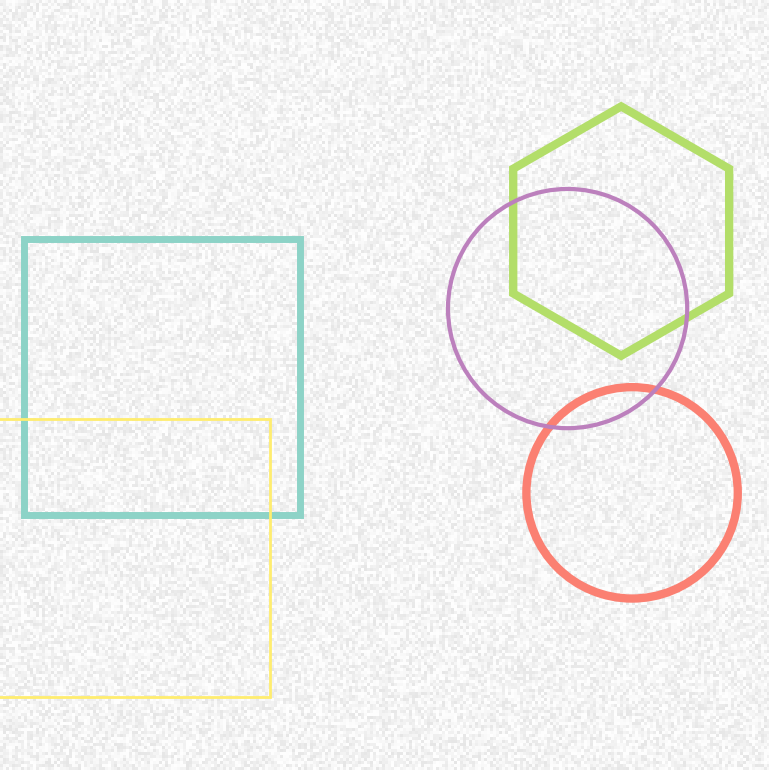[{"shape": "square", "thickness": 2.5, "radius": 0.9, "center": [0.21, 0.51]}, {"shape": "circle", "thickness": 3, "radius": 0.69, "center": [0.821, 0.36]}, {"shape": "hexagon", "thickness": 3, "radius": 0.81, "center": [0.807, 0.7]}, {"shape": "circle", "thickness": 1.5, "radius": 0.78, "center": [0.737, 0.599]}, {"shape": "square", "thickness": 1, "radius": 0.9, "center": [0.17, 0.275]}]